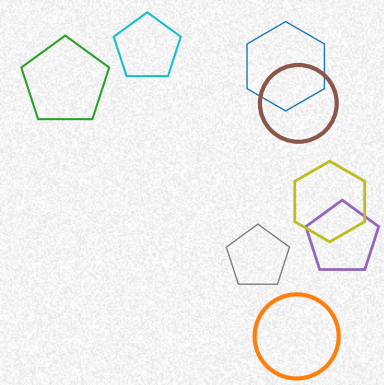[{"shape": "hexagon", "thickness": 1, "radius": 0.58, "center": [0.742, 0.828]}, {"shape": "circle", "thickness": 3, "radius": 0.55, "center": [0.771, 0.126]}, {"shape": "pentagon", "thickness": 1.5, "radius": 0.6, "center": [0.169, 0.788]}, {"shape": "pentagon", "thickness": 2, "radius": 0.5, "center": [0.889, 0.381]}, {"shape": "circle", "thickness": 3, "radius": 0.5, "center": [0.775, 0.731]}, {"shape": "pentagon", "thickness": 1, "radius": 0.43, "center": [0.67, 0.332]}, {"shape": "hexagon", "thickness": 2, "radius": 0.52, "center": [0.856, 0.477]}, {"shape": "pentagon", "thickness": 1.5, "radius": 0.46, "center": [0.382, 0.876]}]